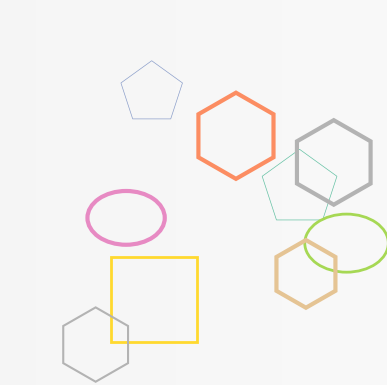[{"shape": "pentagon", "thickness": 0.5, "radius": 0.51, "center": [0.773, 0.511]}, {"shape": "hexagon", "thickness": 3, "radius": 0.56, "center": [0.609, 0.647]}, {"shape": "pentagon", "thickness": 0.5, "radius": 0.42, "center": [0.391, 0.759]}, {"shape": "oval", "thickness": 3, "radius": 0.5, "center": [0.325, 0.434]}, {"shape": "oval", "thickness": 2, "radius": 0.54, "center": [0.894, 0.368]}, {"shape": "square", "thickness": 2, "radius": 0.55, "center": [0.398, 0.221]}, {"shape": "hexagon", "thickness": 3, "radius": 0.44, "center": [0.79, 0.289]}, {"shape": "hexagon", "thickness": 1.5, "radius": 0.48, "center": [0.247, 0.105]}, {"shape": "hexagon", "thickness": 3, "radius": 0.55, "center": [0.861, 0.578]}]